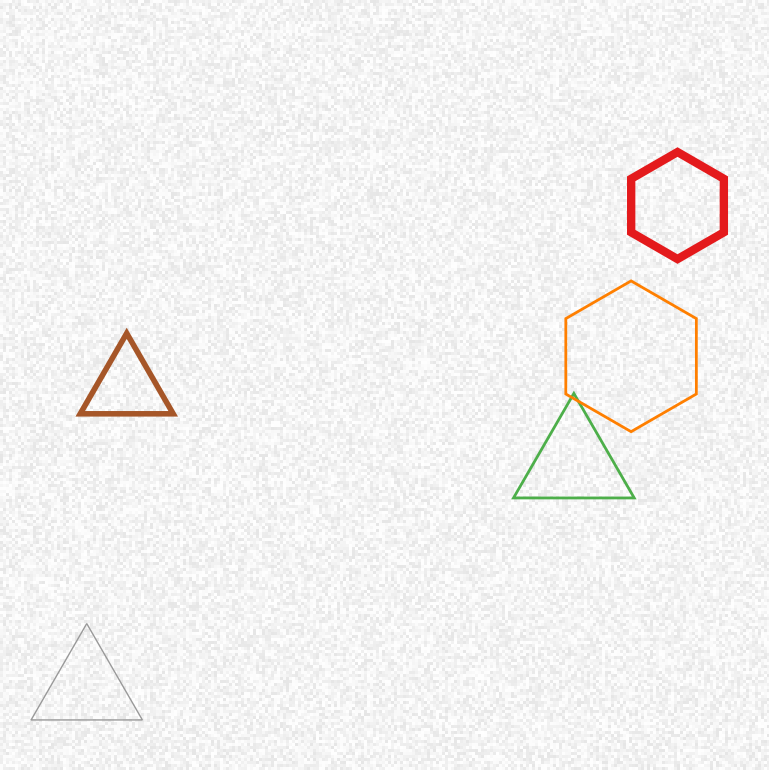[{"shape": "hexagon", "thickness": 3, "radius": 0.35, "center": [0.88, 0.733]}, {"shape": "triangle", "thickness": 1, "radius": 0.45, "center": [0.745, 0.399]}, {"shape": "hexagon", "thickness": 1, "radius": 0.49, "center": [0.82, 0.537]}, {"shape": "triangle", "thickness": 2, "radius": 0.35, "center": [0.165, 0.497]}, {"shape": "triangle", "thickness": 0.5, "radius": 0.42, "center": [0.113, 0.107]}]